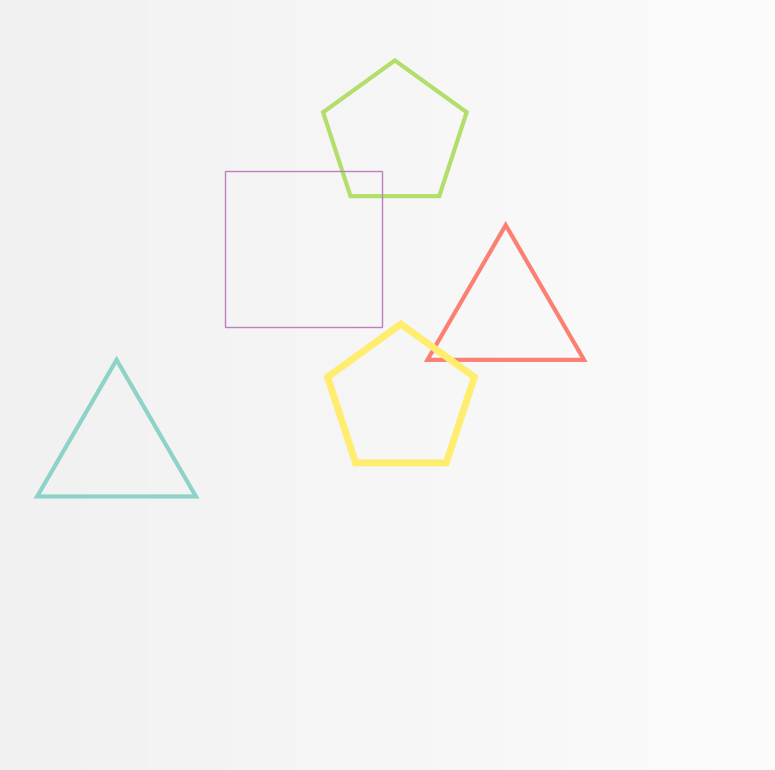[{"shape": "triangle", "thickness": 1.5, "radius": 0.59, "center": [0.15, 0.414]}, {"shape": "triangle", "thickness": 1.5, "radius": 0.58, "center": [0.653, 0.591]}, {"shape": "pentagon", "thickness": 1.5, "radius": 0.49, "center": [0.51, 0.824]}, {"shape": "square", "thickness": 0.5, "radius": 0.51, "center": [0.391, 0.676]}, {"shape": "pentagon", "thickness": 2.5, "radius": 0.5, "center": [0.517, 0.479]}]